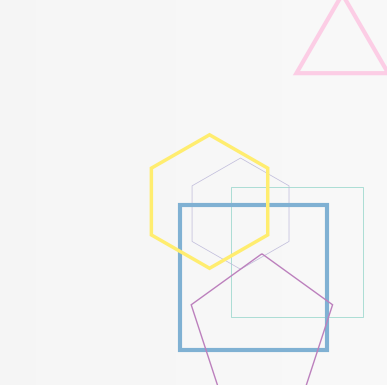[{"shape": "square", "thickness": 0.5, "radius": 0.85, "center": [0.766, 0.346]}, {"shape": "hexagon", "thickness": 0.5, "radius": 0.72, "center": [0.621, 0.445]}, {"shape": "square", "thickness": 3, "radius": 0.94, "center": [0.654, 0.28]}, {"shape": "triangle", "thickness": 3, "radius": 0.68, "center": [0.883, 0.878]}, {"shape": "pentagon", "thickness": 1, "radius": 0.96, "center": [0.676, 0.149]}, {"shape": "hexagon", "thickness": 2.5, "radius": 0.87, "center": [0.541, 0.477]}]